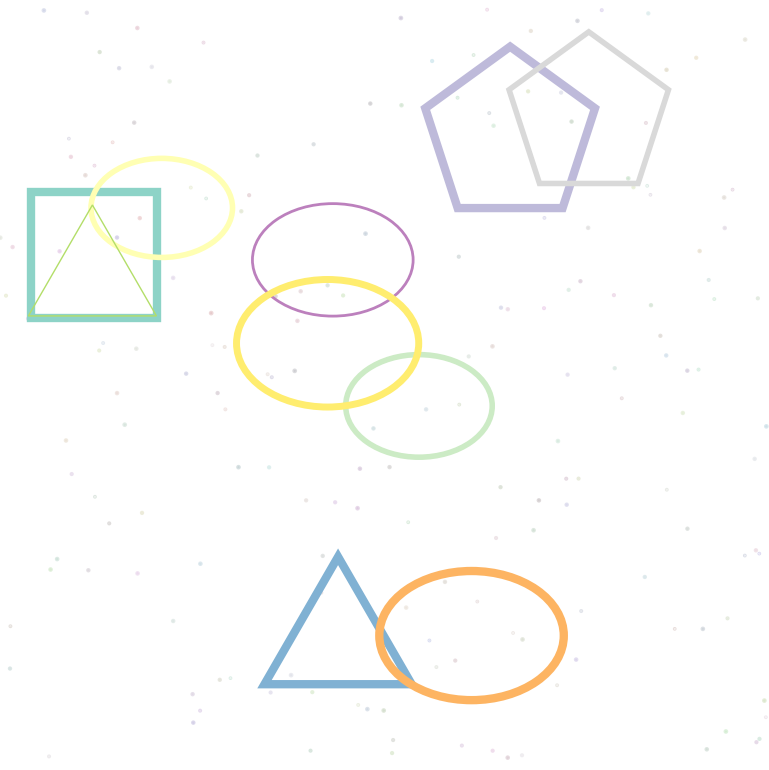[{"shape": "square", "thickness": 3, "radius": 0.41, "center": [0.122, 0.669]}, {"shape": "oval", "thickness": 2, "radius": 0.46, "center": [0.21, 0.73]}, {"shape": "pentagon", "thickness": 3, "radius": 0.58, "center": [0.662, 0.824]}, {"shape": "triangle", "thickness": 3, "radius": 0.55, "center": [0.439, 0.167]}, {"shape": "oval", "thickness": 3, "radius": 0.6, "center": [0.612, 0.175]}, {"shape": "triangle", "thickness": 0.5, "radius": 0.48, "center": [0.12, 0.638]}, {"shape": "pentagon", "thickness": 2, "radius": 0.54, "center": [0.765, 0.85]}, {"shape": "oval", "thickness": 1, "radius": 0.52, "center": [0.432, 0.663]}, {"shape": "oval", "thickness": 2, "radius": 0.48, "center": [0.544, 0.473]}, {"shape": "oval", "thickness": 2.5, "radius": 0.59, "center": [0.425, 0.554]}]